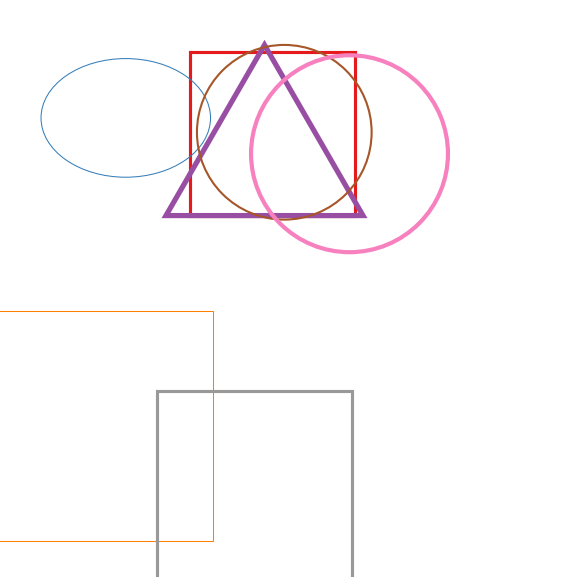[{"shape": "square", "thickness": 1.5, "radius": 0.71, "center": [0.472, 0.768]}, {"shape": "oval", "thickness": 0.5, "radius": 0.73, "center": [0.218, 0.795]}, {"shape": "triangle", "thickness": 2.5, "radius": 0.98, "center": [0.458, 0.724]}, {"shape": "square", "thickness": 0.5, "radius": 0.99, "center": [0.171, 0.261]}, {"shape": "circle", "thickness": 1, "radius": 0.76, "center": [0.492, 0.77]}, {"shape": "circle", "thickness": 2, "radius": 0.85, "center": [0.605, 0.733]}, {"shape": "square", "thickness": 1.5, "radius": 0.84, "center": [0.441, 0.153]}]